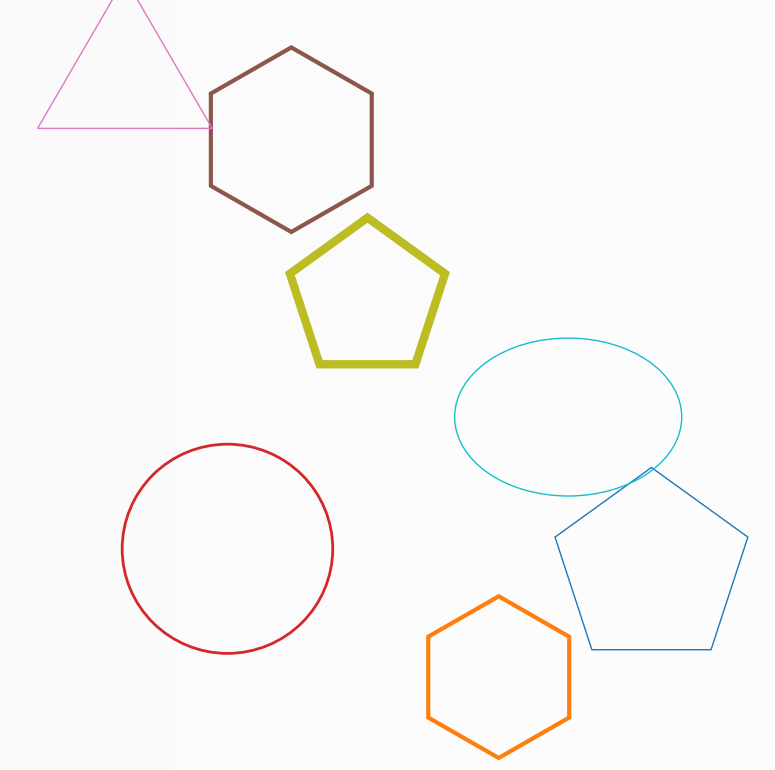[{"shape": "pentagon", "thickness": 0.5, "radius": 0.65, "center": [0.841, 0.262]}, {"shape": "hexagon", "thickness": 1.5, "radius": 0.52, "center": [0.644, 0.121]}, {"shape": "circle", "thickness": 1, "radius": 0.68, "center": [0.293, 0.287]}, {"shape": "hexagon", "thickness": 1.5, "radius": 0.6, "center": [0.376, 0.819]}, {"shape": "triangle", "thickness": 0.5, "radius": 0.65, "center": [0.161, 0.898]}, {"shape": "pentagon", "thickness": 3, "radius": 0.53, "center": [0.474, 0.612]}, {"shape": "oval", "thickness": 0.5, "radius": 0.73, "center": [0.733, 0.458]}]